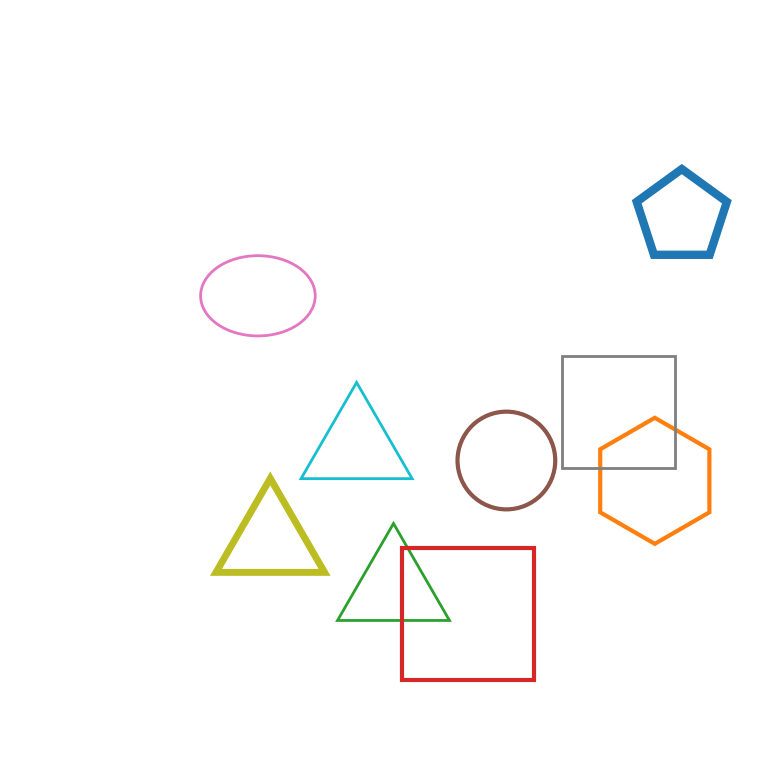[{"shape": "pentagon", "thickness": 3, "radius": 0.31, "center": [0.885, 0.719]}, {"shape": "hexagon", "thickness": 1.5, "radius": 0.41, "center": [0.85, 0.376]}, {"shape": "triangle", "thickness": 1, "radius": 0.42, "center": [0.511, 0.236]}, {"shape": "square", "thickness": 1.5, "radius": 0.43, "center": [0.608, 0.202]}, {"shape": "circle", "thickness": 1.5, "radius": 0.32, "center": [0.658, 0.402]}, {"shape": "oval", "thickness": 1, "radius": 0.37, "center": [0.335, 0.616]}, {"shape": "square", "thickness": 1, "radius": 0.37, "center": [0.803, 0.465]}, {"shape": "triangle", "thickness": 2.5, "radius": 0.41, "center": [0.351, 0.297]}, {"shape": "triangle", "thickness": 1, "radius": 0.42, "center": [0.463, 0.42]}]